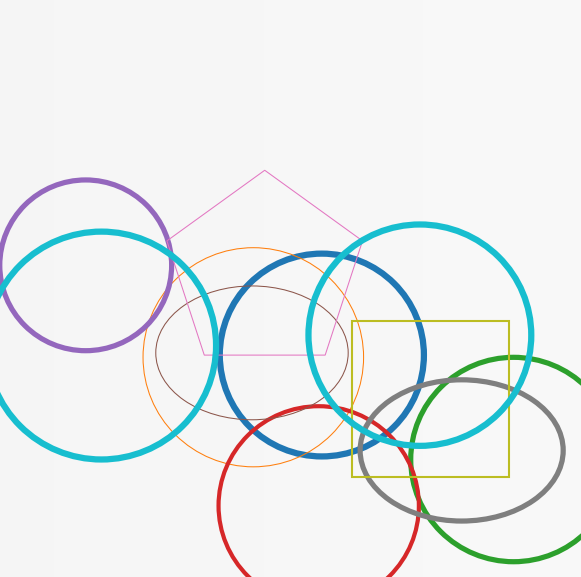[{"shape": "circle", "thickness": 3, "radius": 0.88, "center": [0.554, 0.384]}, {"shape": "circle", "thickness": 0.5, "radius": 0.95, "center": [0.436, 0.381]}, {"shape": "circle", "thickness": 2.5, "radius": 0.88, "center": [0.884, 0.203]}, {"shape": "circle", "thickness": 2, "radius": 0.86, "center": [0.548, 0.123]}, {"shape": "circle", "thickness": 2.5, "radius": 0.74, "center": [0.147, 0.54]}, {"shape": "oval", "thickness": 0.5, "radius": 0.83, "center": [0.434, 0.388]}, {"shape": "pentagon", "thickness": 0.5, "radius": 0.88, "center": [0.455, 0.527]}, {"shape": "oval", "thickness": 2.5, "radius": 0.87, "center": [0.794, 0.219]}, {"shape": "square", "thickness": 1, "radius": 0.68, "center": [0.741, 0.308]}, {"shape": "circle", "thickness": 3, "radius": 0.96, "center": [0.722, 0.419]}, {"shape": "circle", "thickness": 3, "radius": 0.99, "center": [0.174, 0.401]}]